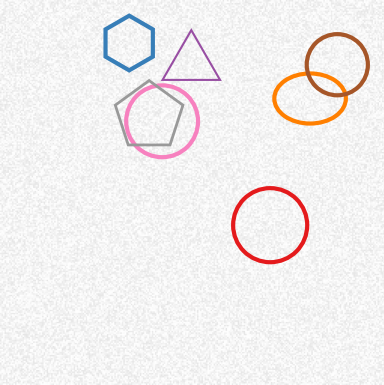[{"shape": "circle", "thickness": 3, "radius": 0.48, "center": [0.702, 0.415]}, {"shape": "hexagon", "thickness": 3, "radius": 0.35, "center": [0.336, 0.888]}, {"shape": "triangle", "thickness": 1.5, "radius": 0.43, "center": [0.497, 0.836]}, {"shape": "oval", "thickness": 3, "radius": 0.46, "center": [0.805, 0.744]}, {"shape": "circle", "thickness": 3, "radius": 0.4, "center": [0.876, 0.832]}, {"shape": "circle", "thickness": 3, "radius": 0.47, "center": [0.421, 0.685]}, {"shape": "pentagon", "thickness": 2, "radius": 0.46, "center": [0.387, 0.698]}]